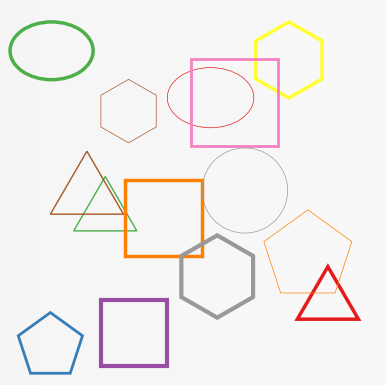[{"shape": "triangle", "thickness": 2.5, "radius": 0.46, "center": [0.846, 0.216]}, {"shape": "oval", "thickness": 0.5, "radius": 0.56, "center": [0.543, 0.746]}, {"shape": "pentagon", "thickness": 2, "radius": 0.44, "center": [0.13, 0.101]}, {"shape": "oval", "thickness": 2.5, "radius": 0.54, "center": [0.133, 0.868]}, {"shape": "triangle", "thickness": 1, "radius": 0.47, "center": [0.272, 0.447]}, {"shape": "square", "thickness": 3, "radius": 0.43, "center": [0.345, 0.135]}, {"shape": "square", "thickness": 2.5, "radius": 0.49, "center": [0.422, 0.433]}, {"shape": "pentagon", "thickness": 0.5, "radius": 0.6, "center": [0.794, 0.336]}, {"shape": "hexagon", "thickness": 2.5, "radius": 0.49, "center": [0.746, 0.844]}, {"shape": "hexagon", "thickness": 0.5, "radius": 0.41, "center": [0.332, 0.711]}, {"shape": "triangle", "thickness": 1, "radius": 0.54, "center": [0.224, 0.498]}, {"shape": "square", "thickness": 2, "radius": 0.56, "center": [0.604, 0.734]}, {"shape": "circle", "thickness": 0.5, "radius": 0.55, "center": [0.632, 0.505]}, {"shape": "hexagon", "thickness": 3, "radius": 0.53, "center": [0.561, 0.282]}]